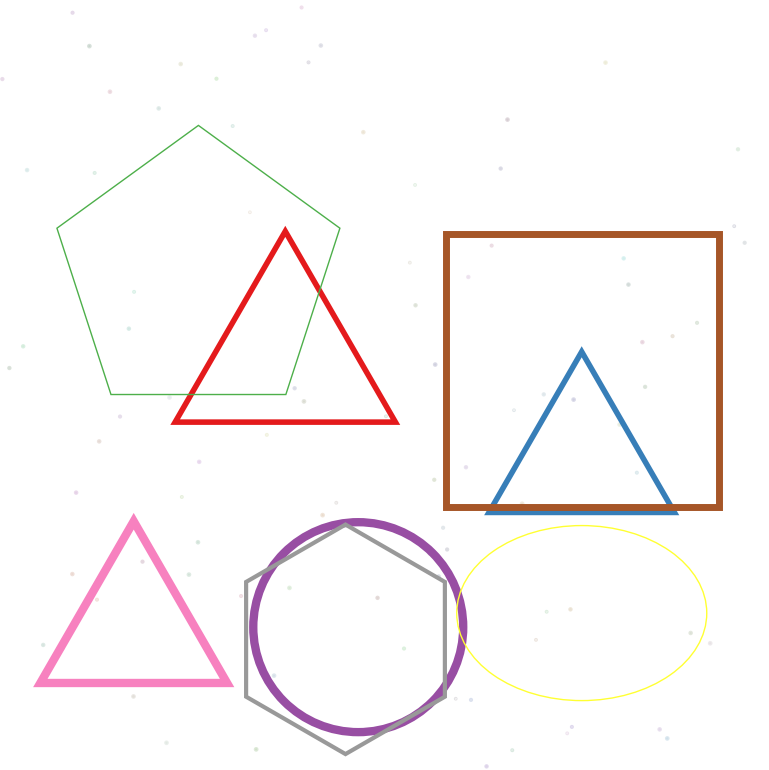[{"shape": "triangle", "thickness": 2, "radius": 0.83, "center": [0.371, 0.534]}, {"shape": "triangle", "thickness": 2, "radius": 0.7, "center": [0.755, 0.404]}, {"shape": "pentagon", "thickness": 0.5, "radius": 0.97, "center": [0.258, 0.644]}, {"shape": "circle", "thickness": 3, "radius": 0.68, "center": [0.465, 0.186]}, {"shape": "oval", "thickness": 0.5, "radius": 0.81, "center": [0.756, 0.204]}, {"shape": "square", "thickness": 2.5, "radius": 0.89, "center": [0.756, 0.519]}, {"shape": "triangle", "thickness": 3, "radius": 0.7, "center": [0.174, 0.183]}, {"shape": "hexagon", "thickness": 1.5, "radius": 0.75, "center": [0.449, 0.17]}]